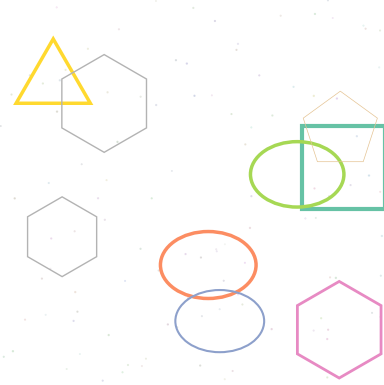[{"shape": "square", "thickness": 3, "radius": 0.54, "center": [0.892, 0.565]}, {"shape": "oval", "thickness": 2.5, "radius": 0.62, "center": [0.541, 0.312]}, {"shape": "oval", "thickness": 1.5, "radius": 0.58, "center": [0.571, 0.166]}, {"shape": "hexagon", "thickness": 2, "radius": 0.63, "center": [0.881, 0.144]}, {"shape": "oval", "thickness": 2.5, "radius": 0.61, "center": [0.772, 0.547]}, {"shape": "triangle", "thickness": 2.5, "radius": 0.56, "center": [0.138, 0.787]}, {"shape": "pentagon", "thickness": 0.5, "radius": 0.51, "center": [0.884, 0.662]}, {"shape": "hexagon", "thickness": 1, "radius": 0.63, "center": [0.271, 0.731]}, {"shape": "hexagon", "thickness": 1, "radius": 0.52, "center": [0.161, 0.385]}]